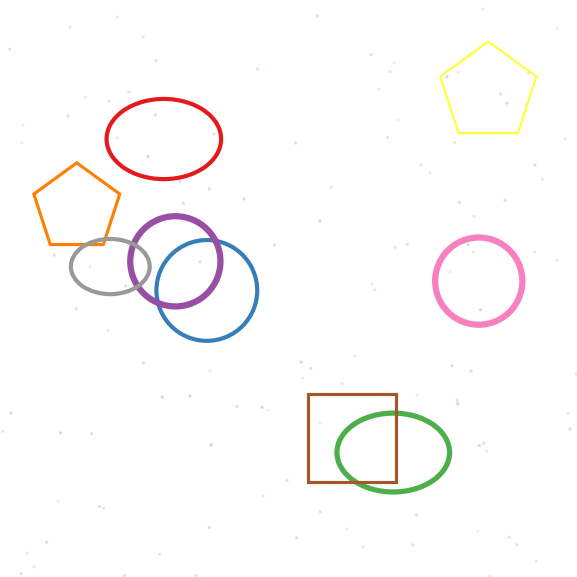[{"shape": "oval", "thickness": 2, "radius": 0.5, "center": [0.284, 0.758]}, {"shape": "circle", "thickness": 2, "radius": 0.44, "center": [0.358, 0.496]}, {"shape": "oval", "thickness": 2.5, "radius": 0.49, "center": [0.681, 0.216]}, {"shape": "circle", "thickness": 3, "radius": 0.39, "center": [0.304, 0.547]}, {"shape": "pentagon", "thickness": 1.5, "radius": 0.39, "center": [0.133, 0.639]}, {"shape": "pentagon", "thickness": 1, "radius": 0.44, "center": [0.846, 0.84]}, {"shape": "square", "thickness": 1.5, "radius": 0.38, "center": [0.61, 0.241]}, {"shape": "circle", "thickness": 3, "radius": 0.38, "center": [0.829, 0.512]}, {"shape": "oval", "thickness": 2, "radius": 0.34, "center": [0.191, 0.538]}]